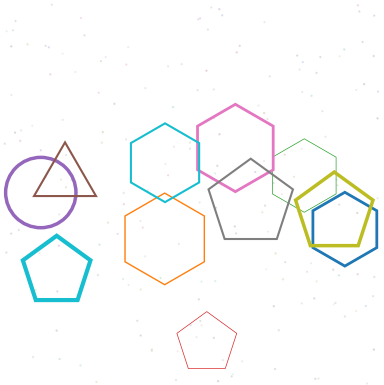[{"shape": "hexagon", "thickness": 2, "radius": 0.48, "center": [0.896, 0.405]}, {"shape": "hexagon", "thickness": 1, "radius": 0.59, "center": [0.428, 0.38]}, {"shape": "hexagon", "thickness": 0.5, "radius": 0.48, "center": [0.79, 0.544]}, {"shape": "pentagon", "thickness": 0.5, "radius": 0.41, "center": [0.537, 0.109]}, {"shape": "circle", "thickness": 2.5, "radius": 0.46, "center": [0.106, 0.5]}, {"shape": "triangle", "thickness": 1.5, "radius": 0.46, "center": [0.169, 0.537]}, {"shape": "hexagon", "thickness": 2, "radius": 0.57, "center": [0.611, 0.616]}, {"shape": "pentagon", "thickness": 1.5, "radius": 0.58, "center": [0.651, 0.472]}, {"shape": "pentagon", "thickness": 2.5, "radius": 0.53, "center": [0.868, 0.447]}, {"shape": "pentagon", "thickness": 3, "radius": 0.46, "center": [0.147, 0.295]}, {"shape": "hexagon", "thickness": 1.5, "radius": 0.51, "center": [0.429, 0.577]}]